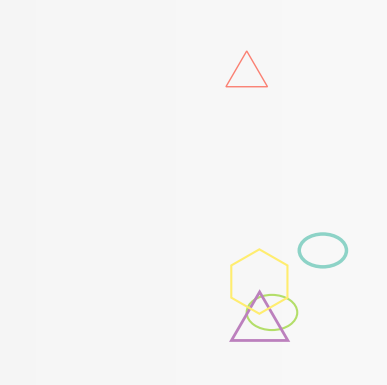[{"shape": "oval", "thickness": 2.5, "radius": 0.3, "center": [0.833, 0.35]}, {"shape": "triangle", "thickness": 1, "radius": 0.31, "center": [0.637, 0.806]}, {"shape": "oval", "thickness": 1.5, "radius": 0.33, "center": [0.702, 0.188]}, {"shape": "triangle", "thickness": 2, "radius": 0.42, "center": [0.67, 0.158]}, {"shape": "hexagon", "thickness": 1.5, "radius": 0.42, "center": [0.669, 0.269]}]